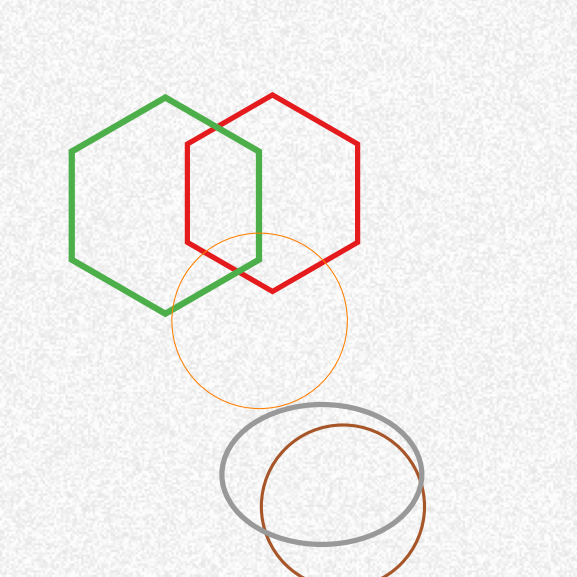[{"shape": "hexagon", "thickness": 2.5, "radius": 0.85, "center": [0.472, 0.665]}, {"shape": "hexagon", "thickness": 3, "radius": 0.94, "center": [0.286, 0.643]}, {"shape": "circle", "thickness": 0.5, "radius": 0.76, "center": [0.45, 0.444]}, {"shape": "circle", "thickness": 1.5, "radius": 0.71, "center": [0.594, 0.122]}, {"shape": "oval", "thickness": 2.5, "radius": 0.87, "center": [0.557, 0.178]}]